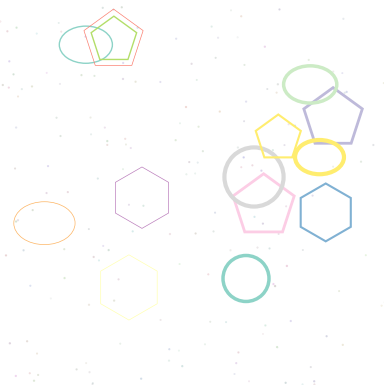[{"shape": "circle", "thickness": 2.5, "radius": 0.3, "center": [0.639, 0.277]}, {"shape": "oval", "thickness": 1, "radius": 0.34, "center": [0.223, 0.884]}, {"shape": "hexagon", "thickness": 0.5, "radius": 0.42, "center": [0.335, 0.253]}, {"shape": "pentagon", "thickness": 2, "radius": 0.4, "center": [0.865, 0.693]}, {"shape": "pentagon", "thickness": 0.5, "radius": 0.4, "center": [0.295, 0.896]}, {"shape": "hexagon", "thickness": 1.5, "radius": 0.38, "center": [0.846, 0.448]}, {"shape": "oval", "thickness": 0.5, "radius": 0.4, "center": [0.115, 0.42]}, {"shape": "pentagon", "thickness": 1, "radius": 0.31, "center": [0.296, 0.896]}, {"shape": "pentagon", "thickness": 2, "radius": 0.42, "center": [0.685, 0.465]}, {"shape": "circle", "thickness": 3, "radius": 0.38, "center": [0.66, 0.54]}, {"shape": "hexagon", "thickness": 0.5, "radius": 0.4, "center": [0.369, 0.487]}, {"shape": "oval", "thickness": 2.5, "radius": 0.35, "center": [0.806, 0.781]}, {"shape": "oval", "thickness": 3, "radius": 0.32, "center": [0.83, 0.592]}, {"shape": "pentagon", "thickness": 1.5, "radius": 0.31, "center": [0.723, 0.641]}]